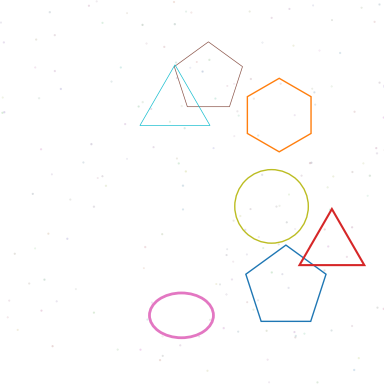[{"shape": "pentagon", "thickness": 1, "radius": 0.55, "center": [0.743, 0.254]}, {"shape": "hexagon", "thickness": 1, "radius": 0.48, "center": [0.725, 0.701]}, {"shape": "triangle", "thickness": 1.5, "radius": 0.49, "center": [0.862, 0.36]}, {"shape": "pentagon", "thickness": 0.5, "radius": 0.47, "center": [0.541, 0.798]}, {"shape": "oval", "thickness": 2, "radius": 0.42, "center": [0.471, 0.181]}, {"shape": "circle", "thickness": 1, "radius": 0.48, "center": [0.705, 0.464]}, {"shape": "triangle", "thickness": 0.5, "radius": 0.53, "center": [0.454, 0.727]}]